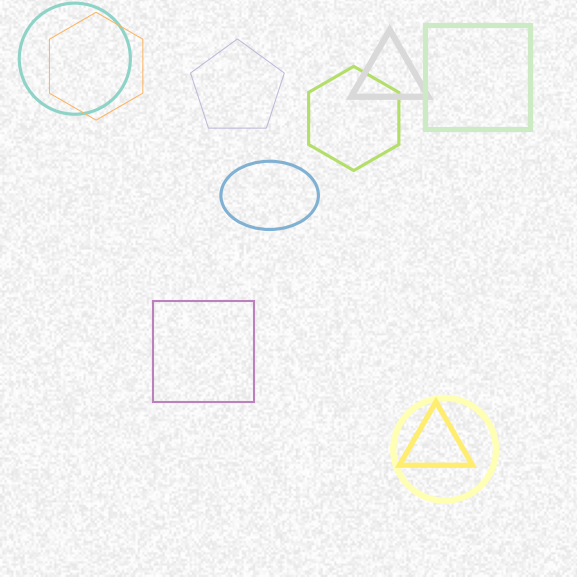[{"shape": "circle", "thickness": 1.5, "radius": 0.48, "center": [0.13, 0.898]}, {"shape": "circle", "thickness": 3, "radius": 0.44, "center": [0.77, 0.221]}, {"shape": "pentagon", "thickness": 0.5, "radius": 0.43, "center": [0.411, 0.846]}, {"shape": "oval", "thickness": 1.5, "radius": 0.42, "center": [0.467, 0.661]}, {"shape": "hexagon", "thickness": 0.5, "radius": 0.47, "center": [0.166, 0.885]}, {"shape": "hexagon", "thickness": 1.5, "radius": 0.45, "center": [0.613, 0.794]}, {"shape": "triangle", "thickness": 3, "radius": 0.39, "center": [0.675, 0.87]}, {"shape": "square", "thickness": 1, "radius": 0.44, "center": [0.352, 0.39]}, {"shape": "square", "thickness": 2.5, "radius": 0.45, "center": [0.827, 0.866]}, {"shape": "triangle", "thickness": 2.5, "radius": 0.37, "center": [0.755, 0.23]}]